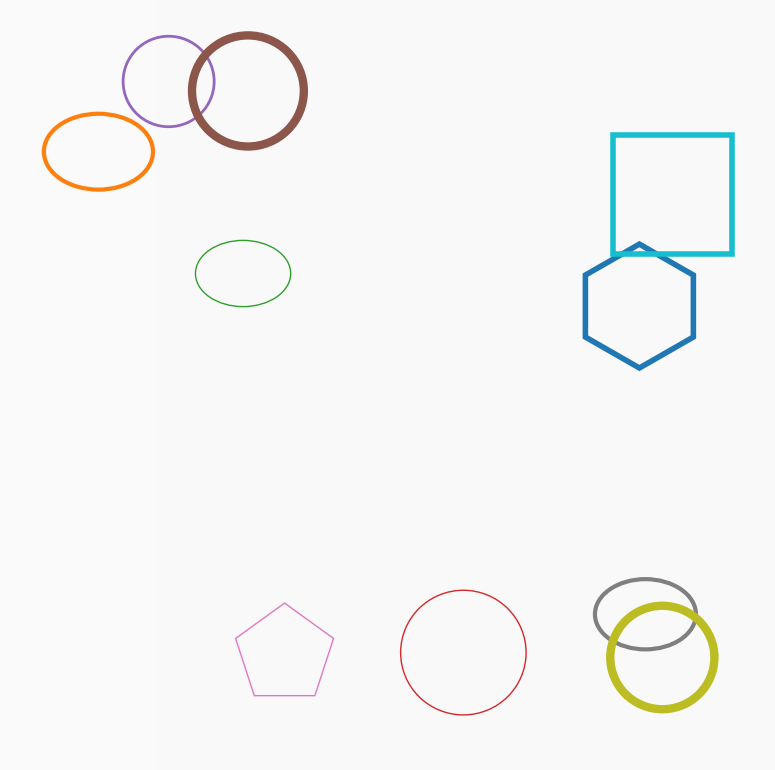[{"shape": "hexagon", "thickness": 2, "radius": 0.4, "center": [0.825, 0.603]}, {"shape": "oval", "thickness": 1.5, "radius": 0.35, "center": [0.127, 0.803]}, {"shape": "oval", "thickness": 0.5, "radius": 0.31, "center": [0.314, 0.645]}, {"shape": "circle", "thickness": 0.5, "radius": 0.4, "center": [0.598, 0.152]}, {"shape": "circle", "thickness": 1, "radius": 0.29, "center": [0.218, 0.894]}, {"shape": "circle", "thickness": 3, "radius": 0.36, "center": [0.32, 0.882]}, {"shape": "pentagon", "thickness": 0.5, "radius": 0.33, "center": [0.367, 0.15]}, {"shape": "oval", "thickness": 1.5, "radius": 0.33, "center": [0.833, 0.202]}, {"shape": "circle", "thickness": 3, "radius": 0.34, "center": [0.855, 0.146]}, {"shape": "square", "thickness": 2, "radius": 0.38, "center": [0.868, 0.747]}]